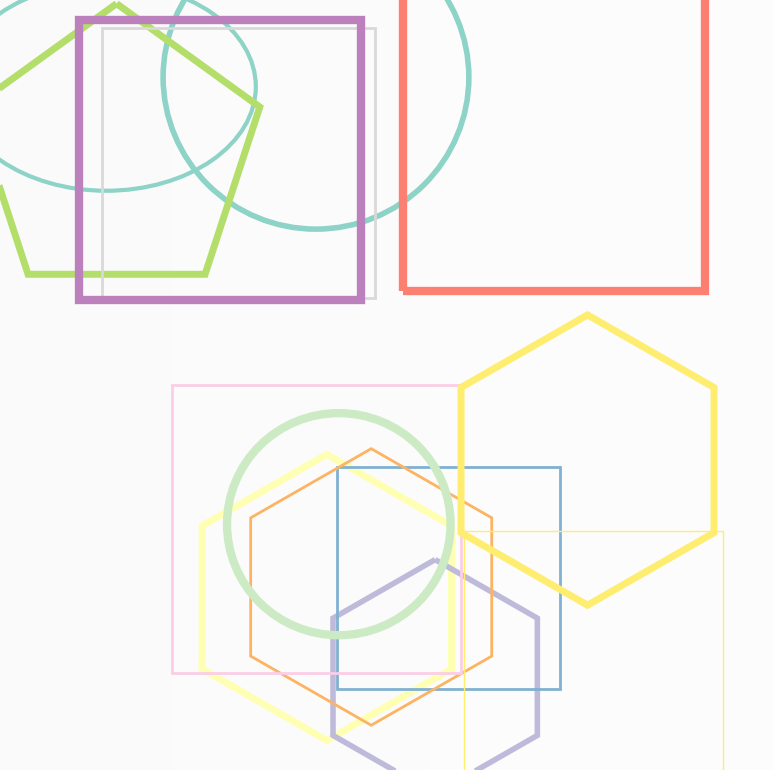[{"shape": "circle", "thickness": 2, "radius": 0.99, "center": [0.408, 0.9]}, {"shape": "oval", "thickness": 1.5, "radius": 0.97, "center": [0.137, 0.887]}, {"shape": "hexagon", "thickness": 2.5, "radius": 0.93, "center": [0.422, 0.224]}, {"shape": "hexagon", "thickness": 2, "radius": 0.76, "center": [0.562, 0.121]}, {"shape": "square", "thickness": 3, "radius": 0.97, "center": [0.715, 0.817]}, {"shape": "square", "thickness": 1, "radius": 0.72, "center": [0.578, 0.249]}, {"shape": "hexagon", "thickness": 1, "radius": 0.9, "center": [0.479, 0.238]}, {"shape": "pentagon", "thickness": 2.5, "radius": 0.97, "center": [0.15, 0.801]}, {"shape": "square", "thickness": 1, "radius": 0.93, "center": [0.408, 0.313]}, {"shape": "square", "thickness": 1, "radius": 0.88, "center": [0.308, 0.788]}, {"shape": "square", "thickness": 3, "radius": 0.91, "center": [0.284, 0.792]}, {"shape": "circle", "thickness": 3, "radius": 0.72, "center": [0.437, 0.319]}, {"shape": "square", "thickness": 0.5, "radius": 0.84, "center": [0.766, 0.143]}, {"shape": "hexagon", "thickness": 2.5, "radius": 0.94, "center": [0.758, 0.402]}]